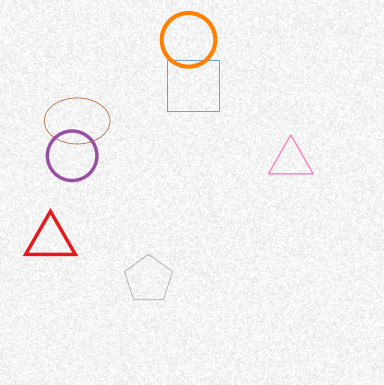[{"shape": "triangle", "thickness": 2.5, "radius": 0.37, "center": [0.131, 0.376]}, {"shape": "square", "thickness": 0.5, "radius": 0.33, "center": [0.501, 0.778]}, {"shape": "circle", "thickness": 2.5, "radius": 0.32, "center": [0.187, 0.595]}, {"shape": "circle", "thickness": 3, "radius": 0.35, "center": [0.49, 0.897]}, {"shape": "oval", "thickness": 0.5, "radius": 0.43, "center": [0.2, 0.686]}, {"shape": "triangle", "thickness": 1, "radius": 0.34, "center": [0.755, 0.582]}, {"shape": "pentagon", "thickness": 0.5, "radius": 0.33, "center": [0.386, 0.274]}]